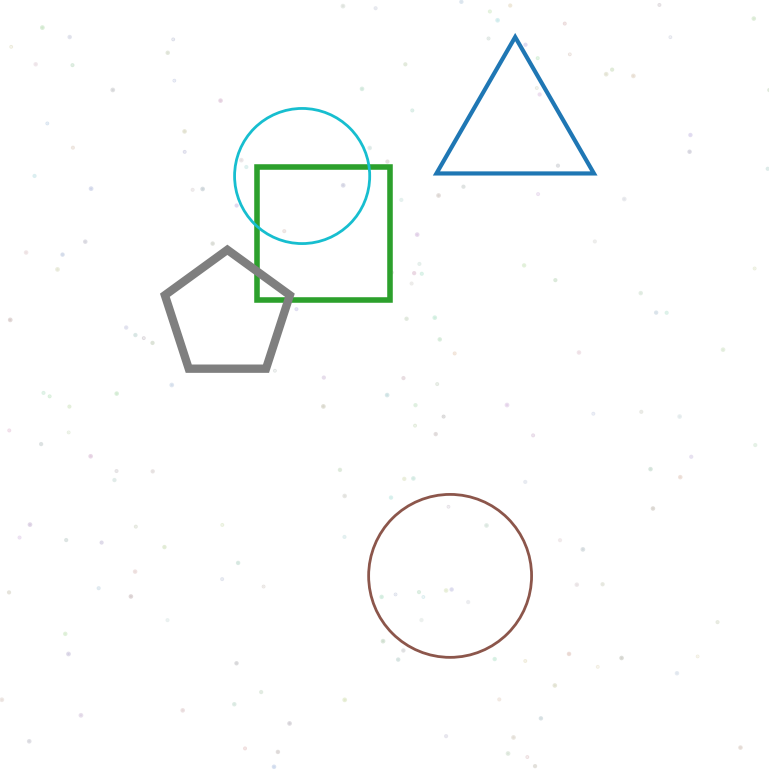[{"shape": "triangle", "thickness": 1.5, "radius": 0.59, "center": [0.669, 0.834]}, {"shape": "square", "thickness": 2, "radius": 0.43, "center": [0.421, 0.697]}, {"shape": "circle", "thickness": 1, "radius": 0.53, "center": [0.585, 0.252]}, {"shape": "pentagon", "thickness": 3, "radius": 0.43, "center": [0.295, 0.59]}, {"shape": "circle", "thickness": 1, "radius": 0.44, "center": [0.392, 0.771]}]